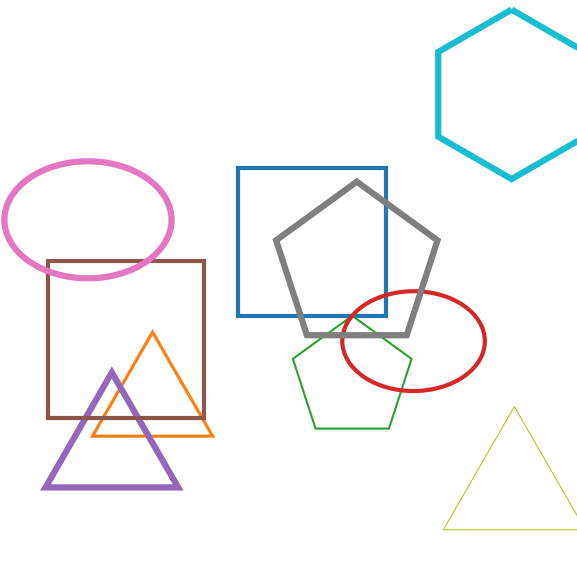[{"shape": "square", "thickness": 2, "radius": 0.64, "center": [0.54, 0.58]}, {"shape": "triangle", "thickness": 1.5, "radius": 0.6, "center": [0.264, 0.304]}, {"shape": "pentagon", "thickness": 1, "radius": 0.54, "center": [0.61, 0.344]}, {"shape": "oval", "thickness": 2, "radius": 0.62, "center": [0.716, 0.408]}, {"shape": "triangle", "thickness": 3, "radius": 0.66, "center": [0.194, 0.221]}, {"shape": "square", "thickness": 2, "radius": 0.68, "center": [0.218, 0.411]}, {"shape": "oval", "thickness": 3, "radius": 0.72, "center": [0.152, 0.619]}, {"shape": "pentagon", "thickness": 3, "radius": 0.73, "center": [0.618, 0.538]}, {"shape": "triangle", "thickness": 0.5, "radius": 0.71, "center": [0.891, 0.153]}, {"shape": "hexagon", "thickness": 3, "radius": 0.73, "center": [0.886, 0.836]}]